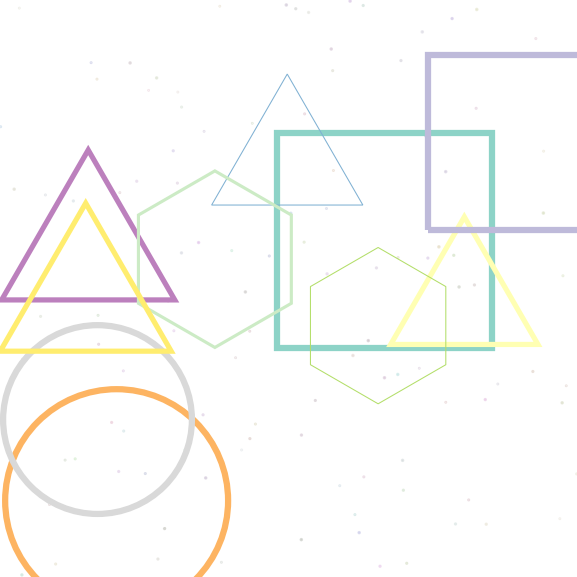[{"shape": "square", "thickness": 3, "radius": 0.93, "center": [0.666, 0.582]}, {"shape": "triangle", "thickness": 2.5, "radius": 0.74, "center": [0.804, 0.476]}, {"shape": "square", "thickness": 3, "radius": 0.76, "center": [0.892, 0.752]}, {"shape": "triangle", "thickness": 0.5, "radius": 0.76, "center": [0.497, 0.72]}, {"shape": "circle", "thickness": 3, "radius": 0.97, "center": [0.202, 0.132]}, {"shape": "hexagon", "thickness": 0.5, "radius": 0.68, "center": [0.655, 0.435]}, {"shape": "circle", "thickness": 3, "radius": 0.82, "center": [0.169, 0.273]}, {"shape": "triangle", "thickness": 2.5, "radius": 0.87, "center": [0.153, 0.566]}, {"shape": "hexagon", "thickness": 1.5, "radius": 0.76, "center": [0.372, 0.55]}, {"shape": "triangle", "thickness": 2.5, "radius": 0.85, "center": [0.148, 0.476]}]